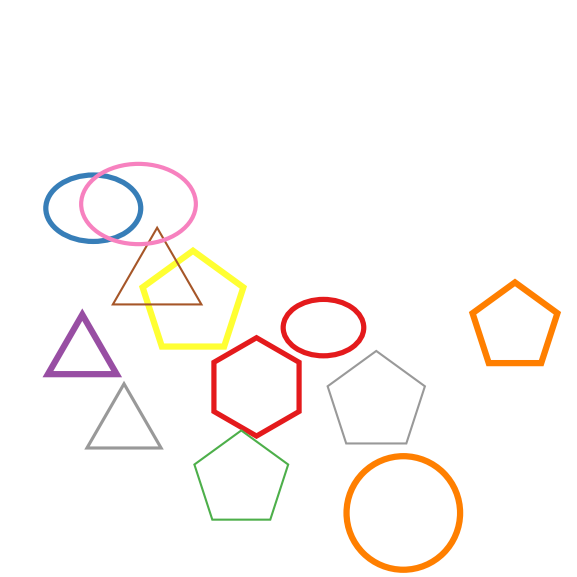[{"shape": "oval", "thickness": 2.5, "radius": 0.35, "center": [0.56, 0.432]}, {"shape": "hexagon", "thickness": 2.5, "radius": 0.43, "center": [0.444, 0.329]}, {"shape": "oval", "thickness": 2.5, "radius": 0.41, "center": [0.162, 0.639]}, {"shape": "pentagon", "thickness": 1, "radius": 0.43, "center": [0.418, 0.168]}, {"shape": "triangle", "thickness": 3, "radius": 0.34, "center": [0.142, 0.386]}, {"shape": "circle", "thickness": 3, "radius": 0.49, "center": [0.698, 0.111]}, {"shape": "pentagon", "thickness": 3, "radius": 0.39, "center": [0.892, 0.433]}, {"shape": "pentagon", "thickness": 3, "radius": 0.46, "center": [0.334, 0.473]}, {"shape": "triangle", "thickness": 1, "radius": 0.44, "center": [0.272, 0.516]}, {"shape": "oval", "thickness": 2, "radius": 0.5, "center": [0.24, 0.646]}, {"shape": "triangle", "thickness": 1.5, "radius": 0.37, "center": [0.215, 0.26]}, {"shape": "pentagon", "thickness": 1, "radius": 0.44, "center": [0.652, 0.303]}]